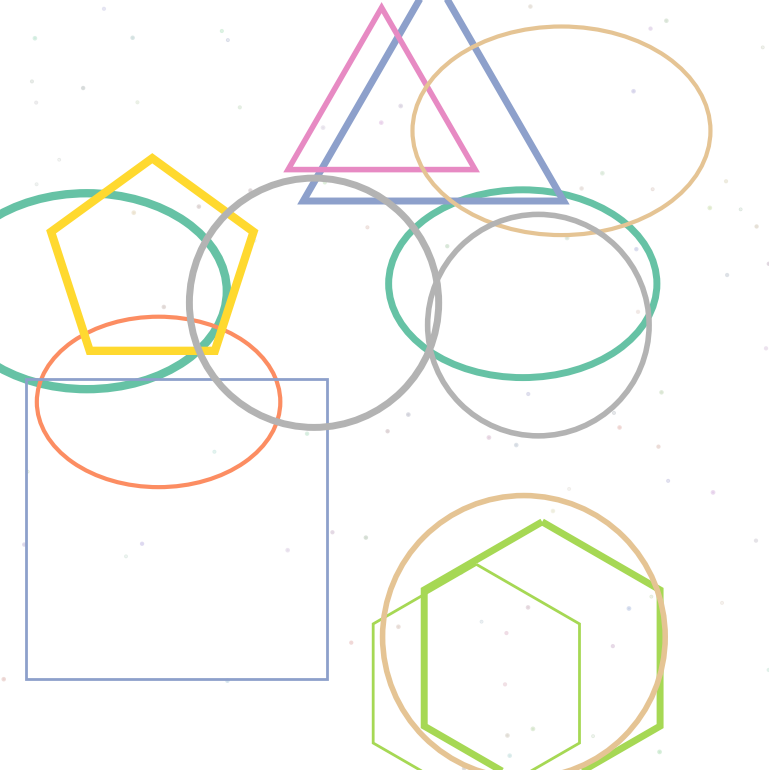[{"shape": "oval", "thickness": 2.5, "radius": 0.87, "center": [0.679, 0.632]}, {"shape": "oval", "thickness": 3, "radius": 0.91, "center": [0.113, 0.622]}, {"shape": "oval", "thickness": 1.5, "radius": 0.79, "center": [0.206, 0.478]}, {"shape": "square", "thickness": 1, "radius": 0.98, "center": [0.229, 0.313]}, {"shape": "triangle", "thickness": 2.5, "radius": 0.98, "center": [0.563, 0.837]}, {"shape": "triangle", "thickness": 2, "radius": 0.7, "center": [0.496, 0.85]}, {"shape": "hexagon", "thickness": 2.5, "radius": 0.88, "center": [0.704, 0.145]}, {"shape": "hexagon", "thickness": 1, "radius": 0.77, "center": [0.619, 0.112]}, {"shape": "pentagon", "thickness": 3, "radius": 0.69, "center": [0.198, 0.656]}, {"shape": "oval", "thickness": 1.5, "radius": 0.97, "center": [0.729, 0.83]}, {"shape": "circle", "thickness": 2, "radius": 0.92, "center": [0.68, 0.173]}, {"shape": "circle", "thickness": 2.5, "radius": 0.81, "center": [0.408, 0.607]}, {"shape": "circle", "thickness": 2, "radius": 0.72, "center": [0.699, 0.578]}]